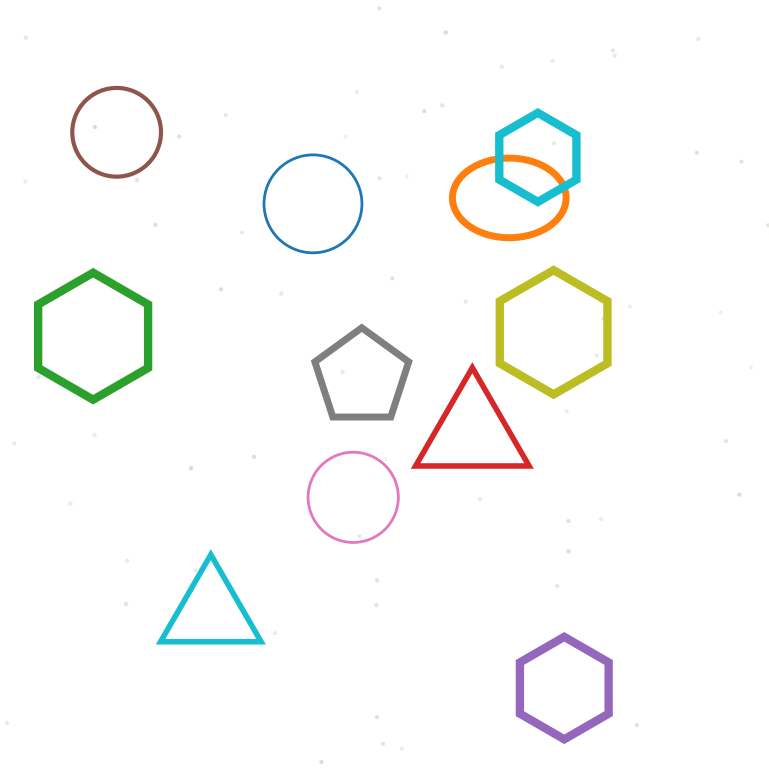[{"shape": "circle", "thickness": 1, "radius": 0.32, "center": [0.406, 0.735]}, {"shape": "oval", "thickness": 2.5, "radius": 0.37, "center": [0.661, 0.743]}, {"shape": "hexagon", "thickness": 3, "radius": 0.41, "center": [0.121, 0.563]}, {"shape": "triangle", "thickness": 2, "radius": 0.43, "center": [0.613, 0.437]}, {"shape": "hexagon", "thickness": 3, "radius": 0.33, "center": [0.733, 0.106]}, {"shape": "circle", "thickness": 1.5, "radius": 0.29, "center": [0.151, 0.828]}, {"shape": "circle", "thickness": 1, "radius": 0.29, "center": [0.459, 0.354]}, {"shape": "pentagon", "thickness": 2.5, "radius": 0.32, "center": [0.47, 0.51]}, {"shape": "hexagon", "thickness": 3, "radius": 0.4, "center": [0.719, 0.568]}, {"shape": "triangle", "thickness": 2, "radius": 0.38, "center": [0.274, 0.204]}, {"shape": "hexagon", "thickness": 3, "radius": 0.29, "center": [0.699, 0.796]}]